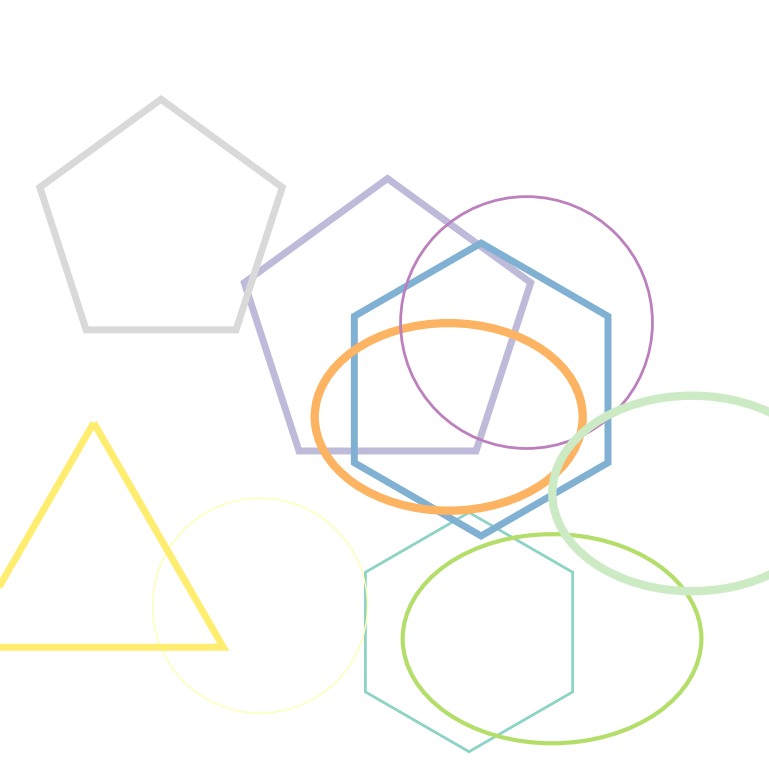[{"shape": "hexagon", "thickness": 1, "radius": 0.78, "center": [0.609, 0.179]}, {"shape": "circle", "thickness": 0.5, "radius": 0.7, "center": [0.338, 0.213]}, {"shape": "pentagon", "thickness": 2.5, "radius": 0.98, "center": [0.503, 0.573]}, {"shape": "hexagon", "thickness": 2.5, "radius": 0.95, "center": [0.625, 0.494]}, {"shape": "oval", "thickness": 3, "radius": 0.87, "center": [0.583, 0.459]}, {"shape": "oval", "thickness": 1.5, "radius": 0.97, "center": [0.717, 0.17]}, {"shape": "pentagon", "thickness": 2.5, "radius": 0.83, "center": [0.209, 0.706]}, {"shape": "circle", "thickness": 1, "radius": 0.82, "center": [0.684, 0.581]}, {"shape": "oval", "thickness": 3, "radius": 0.91, "center": [0.899, 0.359]}, {"shape": "triangle", "thickness": 2.5, "radius": 0.97, "center": [0.122, 0.257]}]